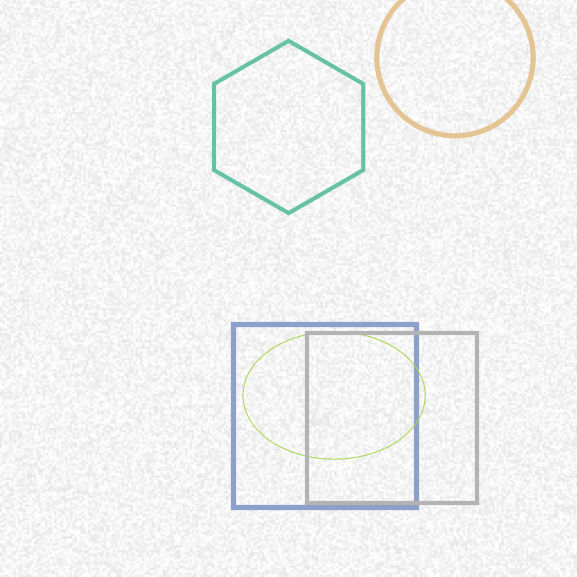[{"shape": "hexagon", "thickness": 2, "radius": 0.75, "center": [0.5, 0.779]}, {"shape": "square", "thickness": 2.5, "radius": 0.79, "center": [0.562, 0.279]}, {"shape": "oval", "thickness": 0.5, "radius": 0.79, "center": [0.579, 0.314]}, {"shape": "circle", "thickness": 2.5, "radius": 0.68, "center": [0.788, 0.899]}, {"shape": "square", "thickness": 2, "radius": 0.73, "center": [0.679, 0.276]}]